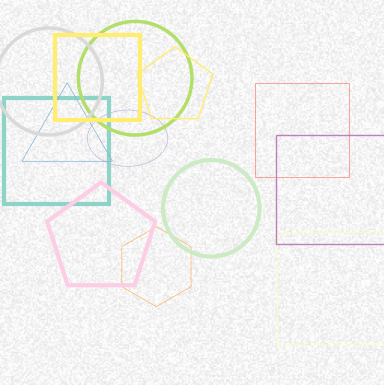[{"shape": "square", "thickness": 3, "radius": 0.68, "center": [0.147, 0.607]}, {"shape": "square", "thickness": 0.5, "radius": 0.73, "center": [0.865, 0.25]}, {"shape": "oval", "thickness": 0.5, "radius": 0.52, "center": [0.331, 0.641]}, {"shape": "square", "thickness": 0.5, "radius": 0.61, "center": [0.784, 0.662]}, {"shape": "triangle", "thickness": 0.5, "radius": 0.68, "center": [0.174, 0.649]}, {"shape": "hexagon", "thickness": 0.5, "radius": 0.52, "center": [0.406, 0.307]}, {"shape": "circle", "thickness": 2.5, "radius": 0.74, "center": [0.351, 0.797]}, {"shape": "pentagon", "thickness": 3, "radius": 0.74, "center": [0.263, 0.379]}, {"shape": "circle", "thickness": 2.5, "radius": 0.69, "center": [0.127, 0.788]}, {"shape": "square", "thickness": 1, "radius": 0.71, "center": [0.859, 0.508]}, {"shape": "circle", "thickness": 3, "radius": 0.63, "center": [0.549, 0.459]}, {"shape": "pentagon", "thickness": 1, "radius": 0.52, "center": [0.454, 0.775]}, {"shape": "square", "thickness": 3, "radius": 0.55, "center": [0.254, 0.799]}]